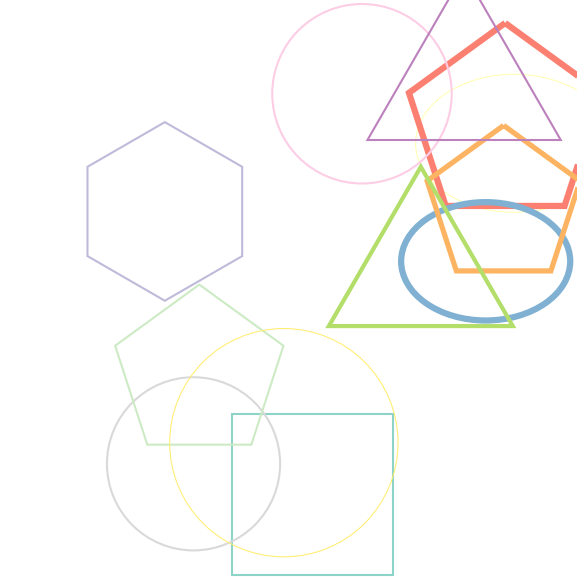[{"shape": "square", "thickness": 1, "radius": 0.7, "center": [0.541, 0.143]}, {"shape": "oval", "thickness": 0.5, "radius": 0.85, "center": [0.89, 0.751]}, {"shape": "hexagon", "thickness": 1, "radius": 0.77, "center": [0.285, 0.633]}, {"shape": "pentagon", "thickness": 3, "radius": 0.88, "center": [0.875, 0.784]}, {"shape": "oval", "thickness": 3, "radius": 0.73, "center": [0.841, 0.547]}, {"shape": "pentagon", "thickness": 2.5, "radius": 0.7, "center": [0.872, 0.643]}, {"shape": "triangle", "thickness": 2, "radius": 0.92, "center": [0.729, 0.526]}, {"shape": "circle", "thickness": 1, "radius": 0.78, "center": [0.627, 0.837]}, {"shape": "circle", "thickness": 1, "radius": 0.75, "center": [0.335, 0.196]}, {"shape": "triangle", "thickness": 1, "radius": 0.97, "center": [0.804, 0.853]}, {"shape": "pentagon", "thickness": 1, "radius": 0.77, "center": [0.345, 0.353]}, {"shape": "circle", "thickness": 0.5, "radius": 0.99, "center": [0.492, 0.233]}]